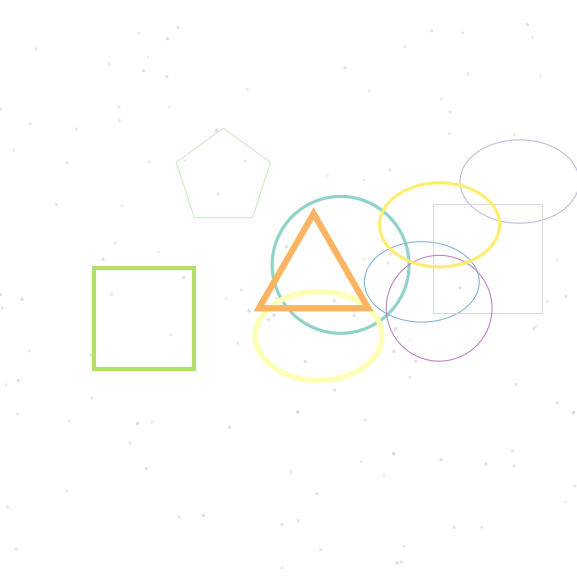[{"shape": "circle", "thickness": 1.5, "radius": 0.59, "center": [0.59, 0.541]}, {"shape": "oval", "thickness": 2.5, "radius": 0.55, "center": [0.552, 0.417]}, {"shape": "oval", "thickness": 0.5, "radius": 0.52, "center": [0.9, 0.685]}, {"shape": "oval", "thickness": 0.5, "radius": 0.5, "center": [0.73, 0.511]}, {"shape": "triangle", "thickness": 3, "radius": 0.55, "center": [0.543, 0.52]}, {"shape": "square", "thickness": 2, "radius": 0.43, "center": [0.249, 0.448]}, {"shape": "square", "thickness": 0.5, "radius": 0.47, "center": [0.844, 0.551]}, {"shape": "circle", "thickness": 0.5, "radius": 0.46, "center": [0.76, 0.465]}, {"shape": "pentagon", "thickness": 0.5, "radius": 0.43, "center": [0.387, 0.691]}, {"shape": "oval", "thickness": 1.5, "radius": 0.52, "center": [0.761, 0.61]}]